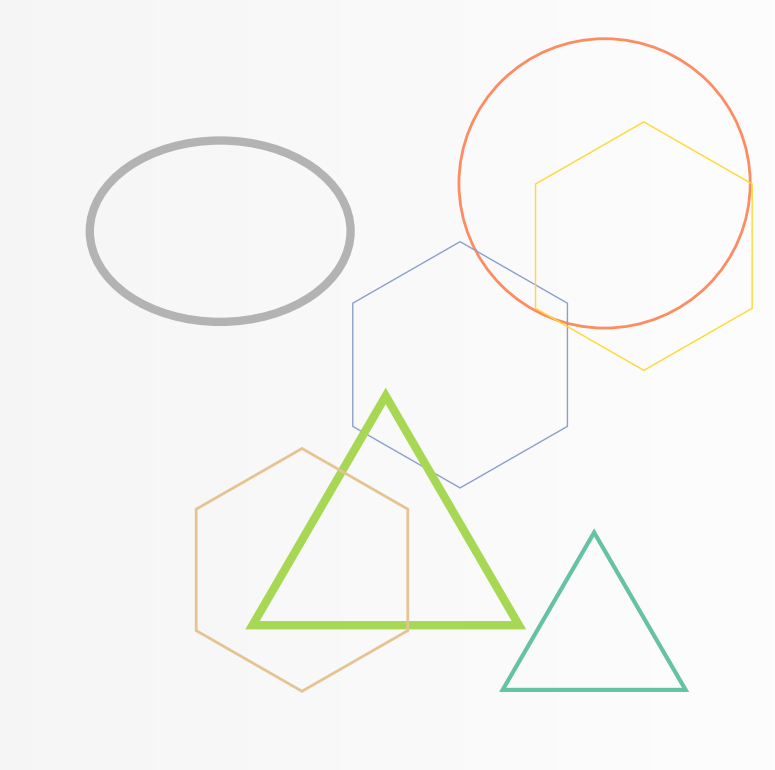[{"shape": "triangle", "thickness": 1.5, "radius": 0.68, "center": [0.767, 0.172]}, {"shape": "circle", "thickness": 1, "radius": 0.94, "center": [0.78, 0.762]}, {"shape": "hexagon", "thickness": 0.5, "radius": 0.8, "center": [0.594, 0.526]}, {"shape": "triangle", "thickness": 3, "radius": 0.99, "center": [0.498, 0.287]}, {"shape": "hexagon", "thickness": 0.5, "radius": 0.81, "center": [0.831, 0.68]}, {"shape": "hexagon", "thickness": 1, "radius": 0.79, "center": [0.39, 0.26]}, {"shape": "oval", "thickness": 3, "radius": 0.84, "center": [0.284, 0.7]}]